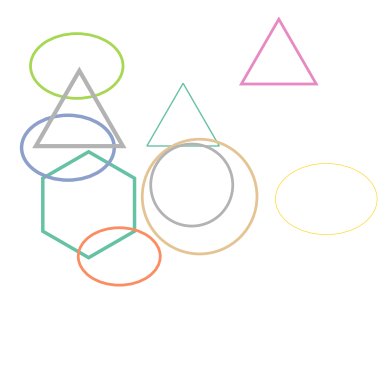[{"shape": "triangle", "thickness": 1, "radius": 0.54, "center": [0.476, 0.675]}, {"shape": "hexagon", "thickness": 2.5, "radius": 0.69, "center": [0.23, 0.468]}, {"shape": "oval", "thickness": 2, "radius": 0.53, "center": [0.31, 0.334]}, {"shape": "oval", "thickness": 2.5, "radius": 0.6, "center": [0.176, 0.616]}, {"shape": "triangle", "thickness": 2, "radius": 0.56, "center": [0.724, 0.838]}, {"shape": "oval", "thickness": 2, "radius": 0.6, "center": [0.199, 0.829]}, {"shape": "oval", "thickness": 0.5, "radius": 0.66, "center": [0.847, 0.483]}, {"shape": "circle", "thickness": 2, "radius": 0.74, "center": [0.518, 0.489]}, {"shape": "triangle", "thickness": 3, "radius": 0.65, "center": [0.206, 0.686]}, {"shape": "circle", "thickness": 2, "radius": 0.53, "center": [0.498, 0.519]}]